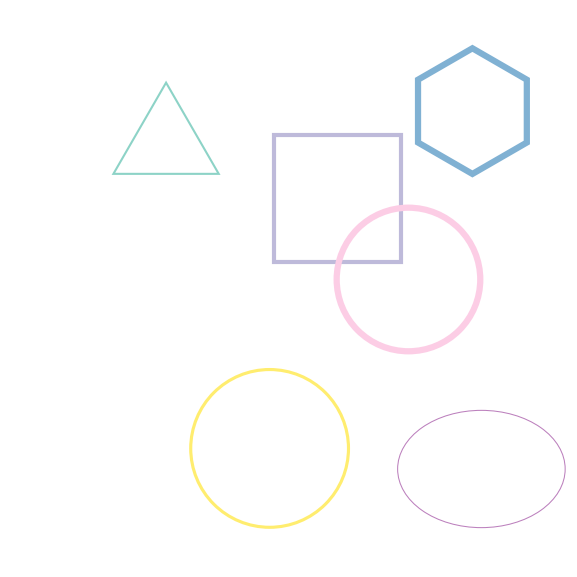[{"shape": "triangle", "thickness": 1, "radius": 0.53, "center": [0.288, 0.751]}, {"shape": "square", "thickness": 2, "radius": 0.55, "center": [0.584, 0.656]}, {"shape": "hexagon", "thickness": 3, "radius": 0.54, "center": [0.818, 0.807]}, {"shape": "circle", "thickness": 3, "radius": 0.62, "center": [0.707, 0.515]}, {"shape": "oval", "thickness": 0.5, "radius": 0.73, "center": [0.834, 0.187]}, {"shape": "circle", "thickness": 1.5, "radius": 0.68, "center": [0.467, 0.223]}]